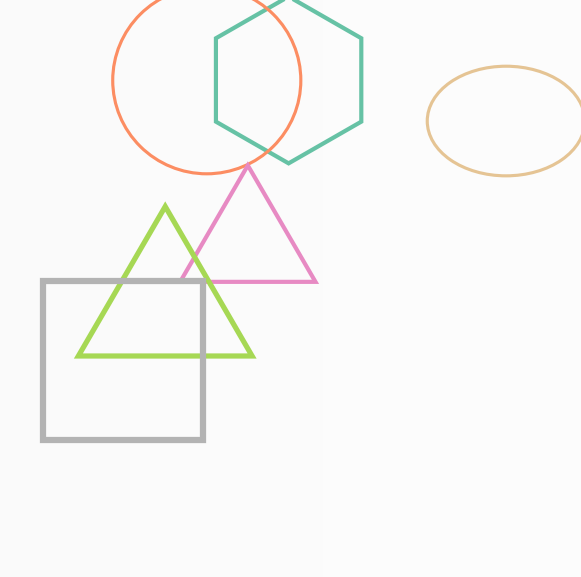[{"shape": "hexagon", "thickness": 2, "radius": 0.72, "center": [0.497, 0.861]}, {"shape": "circle", "thickness": 1.5, "radius": 0.81, "center": [0.356, 0.86]}, {"shape": "triangle", "thickness": 2, "radius": 0.67, "center": [0.426, 0.578]}, {"shape": "triangle", "thickness": 2.5, "radius": 0.86, "center": [0.284, 0.469]}, {"shape": "oval", "thickness": 1.5, "radius": 0.68, "center": [0.871, 0.79]}, {"shape": "square", "thickness": 3, "radius": 0.69, "center": [0.212, 0.374]}]